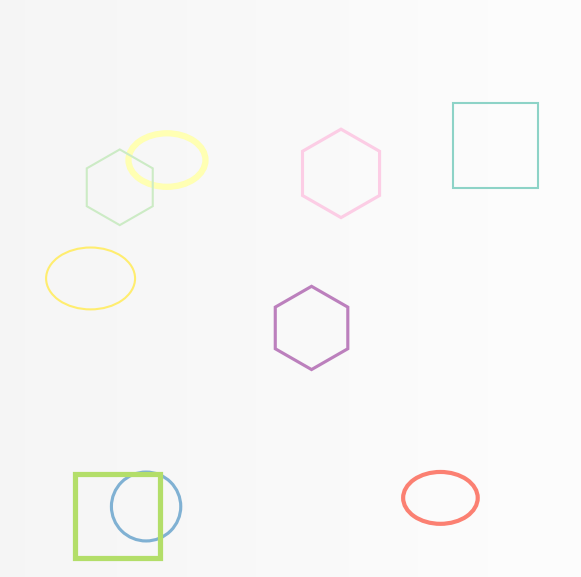[{"shape": "square", "thickness": 1, "radius": 0.36, "center": [0.852, 0.747]}, {"shape": "oval", "thickness": 3, "radius": 0.33, "center": [0.287, 0.722]}, {"shape": "oval", "thickness": 2, "radius": 0.32, "center": [0.758, 0.137]}, {"shape": "circle", "thickness": 1.5, "radius": 0.3, "center": [0.251, 0.122]}, {"shape": "square", "thickness": 2.5, "radius": 0.36, "center": [0.202, 0.105]}, {"shape": "hexagon", "thickness": 1.5, "radius": 0.38, "center": [0.587, 0.699]}, {"shape": "hexagon", "thickness": 1.5, "radius": 0.36, "center": [0.536, 0.431]}, {"shape": "hexagon", "thickness": 1, "radius": 0.33, "center": [0.206, 0.675]}, {"shape": "oval", "thickness": 1, "radius": 0.38, "center": [0.156, 0.517]}]